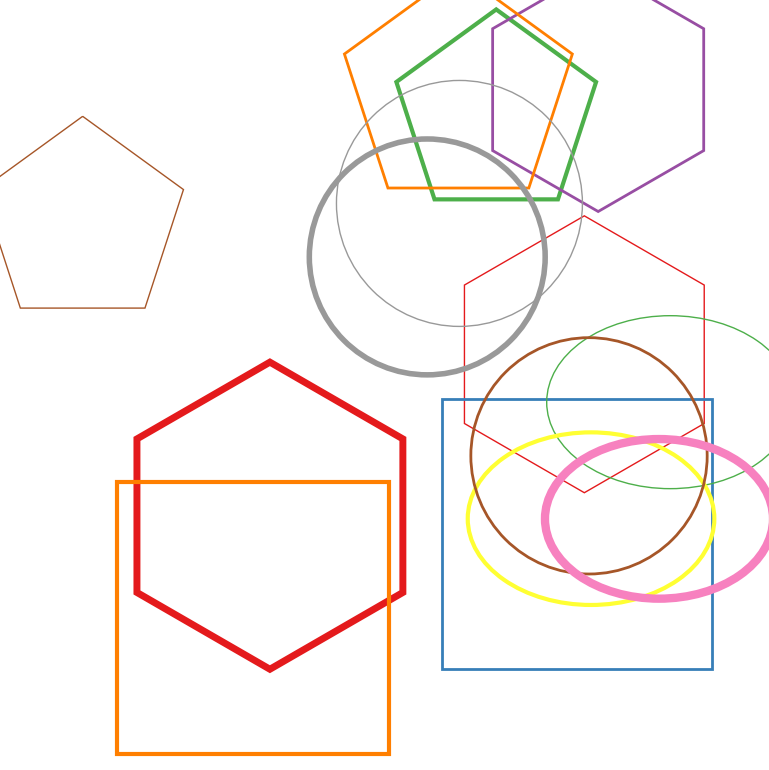[{"shape": "hexagon", "thickness": 0.5, "radius": 0.9, "center": [0.759, 0.54]}, {"shape": "hexagon", "thickness": 2.5, "radius": 1.0, "center": [0.351, 0.33]}, {"shape": "square", "thickness": 1, "radius": 0.88, "center": [0.749, 0.307]}, {"shape": "oval", "thickness": 0.5, "radius": 0.8, "center": [0.87, 0.478]}, {"shape": "pentagon", "thickness": 1.5, "radius": 0.68, "center": [0.644, 0.851]}, {"shape": "hexagon", "thickness": 1, "radius": 0.79, "center": [0.777, 0.884]}, {"shape": "square", "thickness": 1.5, "radius": 0.88, "center": [0.328, 0.198]}, {"shape": "pentagon", "thickness": 1, "radius": 0.78, "center": [0.595, 0.882]}, {"shape": "oval", "thickness": 1.5, "radius": 0.8, "center": [0.768, 0.326]}, {"shape": "pentagon", "thickness": 0.5, "radius": 0.69, "center": [0.107, 0.711]}, {"shape": "circle", "thickness": 1, "radius": 0.77, "center": [0.765, 0.408]}, {"shape": "oval", "thickness": 3, "radius": 0.74, "center": [0.856, 0.326]}, {"shape": "circle", "thickness": 2, "radius": 0.77, "center": [0.555, 0.666]}, {"shape": "circle", "thickness": 0.5, "radius": 0.8, "center": [0.597, 0.736]}]